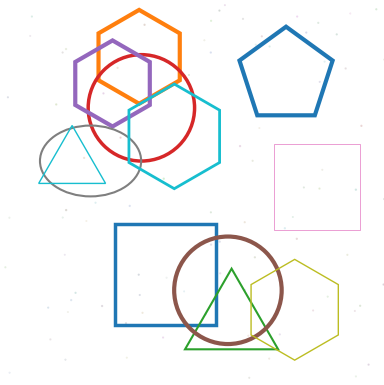[{"shape": "pentagon", "thickness": 3, "radius": 0.64, "center": [0.743, 0.803]}, {"shape": "square", "thickness": 2.5, "radius": 0.66, "center": [0.43, 0.287]}, {"shape": "hexagon", "thickness": 3, "radius": 0.61, "center": [0.361, 0.852]}, {"shape": "triangle", "thickness": 1.5, "radius": 0.7, "center": [0.602, 0.163]}, {"shape": "circle", "thickness": 2.5, "radius": 0.69, "center": [0.367, 0.72]}, {"shape": "hexagon", "thickness": 3, "radius": 0.56, "center": [0.292, 0.783]}, {"shape": "circle", "thickness": 3, "radius": 0.7, "center": [0.592, 0.246]}, {"shape": "square", "thickness": 0.5, "radius": 0.56, "center": [0.823, 0.514]}, {"shape": "oval", "thickness": 1.5, "radius": 0.66, "center": [0.235, 0.582]}, {"shape": "hexagon", "thickness": 1, "radius": 0.65, "center": [0.765, 0.195]}, {"shape": "hexagon", "thickness": 2, "radius": 0.68, "center": [0.453, 0.646]}, {"shape": "triangle", "thickness": 1, "radius": 0.5, "center": [0.187, 0.574]}]